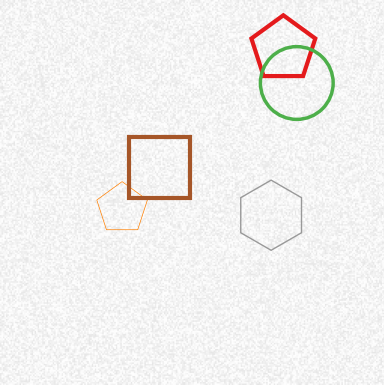[{"shape": "pentagon", "thickness": 3, "radius": 0.44, "center": [0.736, 0.873]}, {"shape": "circle", "thickness": 2.5, "radius": 0.47, "center": [0.771, 0.784]}, {"shape": "pentagon", "thickness": 0.5, "radius": 0.35, "center": [0.317, 0.459]}, {"shape": "square", "thickness": 3, "radius": 0.4, "center": [0.415, 0.565]}, {"shape": "hexagon", "thickness": 1, "radius": 0.46, "center": [0.704, 0.441]}]